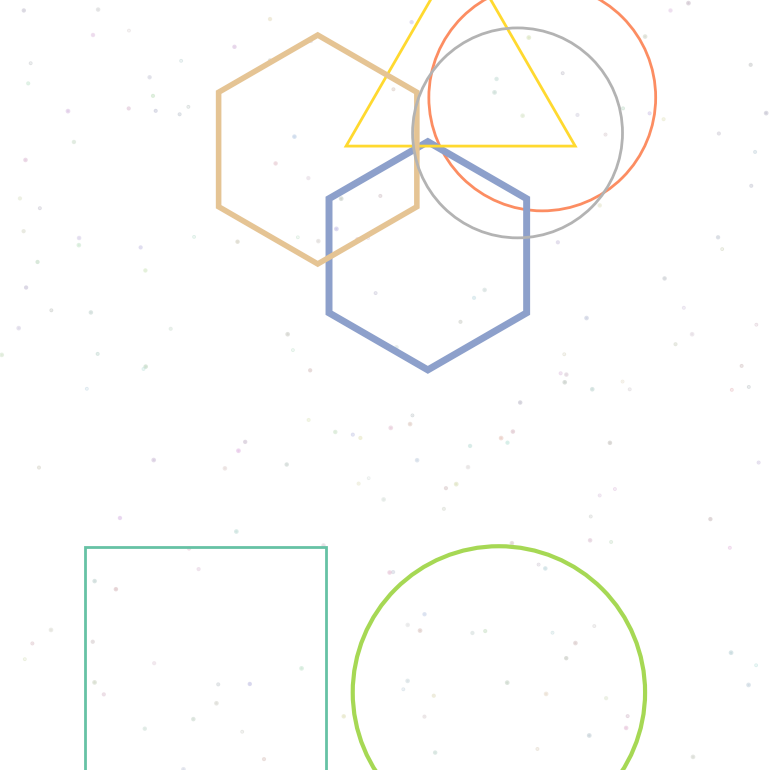[{"shape": "square", "thickness": 1, "radius": 0.78, "center": [0.266, 0.133]}, {"shape": "circle", "thickness": 1, "radius": 0.74, "center": [0.704, 0.873]}, {"shape": "hexagon", "thickness": 2.5, "radius": 0.74, "center": [0.556, 0.668]}, {"shape": "circle", "thickness": 1.5, "radius": 0.95, "center": [0.648, 0.101]}, {"shape": "triangle", "thickness": 1, "radius": 0.86, "center": [0.598, 0.896]}, {"shape": "hexagon", "thickness": 2, "radius": 0.74, "center": [0.413, 0.806]}, {"shape": "circle", "thickness": 1, "radius": 0.68, "center": [0.672, 0.827]}]